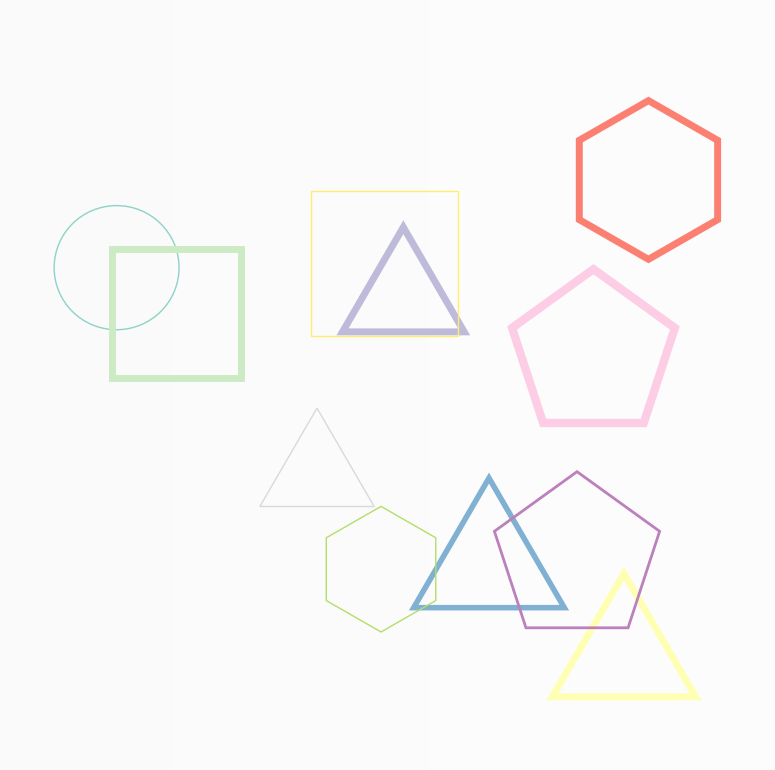[{"shape": "circle", "thickness": 0.5, "radius": 0.4, "center": [0.15, 0.652]}, {"shape": "triangle", "thickness": 2.5, "radius": 0.53, "center": [0.805, 0.148]}, {"shape": "triangle", "thickness": 2.5, "radius": 0.45, "center": [0.52, 0.614]}, {"shape": "hexagon", "thickness": 2.5, "radius": 0.52, "center": [0.837, 0.766]}, {"shape": "triangle", "thickness": 2, "radius": 0.56, "center": [0.631, 0.267]}, {"shape": "hexagon", "thickness": 0.5, "radius": 0.41, "center": [0.492, 0.261]}, {"shape": "pentagon", "thickness": 3, "radius": 0.55, "center": [0.766, 0.54]}, {"shape": "triangle", "thickness": 0.5, "radius": 0.43, "center": [0.409, 0.385]}, {"shape": "pentagon", "thickness": 1, "radius": 0.56, "center": [0.745, 0.275]}, {"shape": "square", "thickness": 2.5, "radius": 0.42, "center": [0.228, 0.593]}, {"shape": "square", "thickness": 0.5, "radius": 0.47, "center": [0.496, 0.658]}]